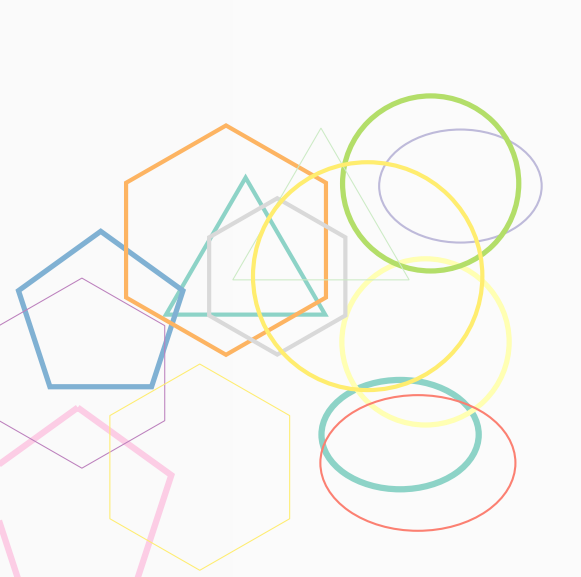[{"shape": "triangle", "thickness": 2, "radius": 0.79, "center": [0.423, 0.533]}, {"shape": "oval", "thickness": 3, "radius": 0.68, "center": [0.688, 0.247]}, {"shape": "circle", "thickness": 2.5, "radius": 0.72, "center": [0.732, 0.407]}, {"shape": "oval", "thickness": 1, "radius": 0.7, "center": [0.792, 0.677]}, {"shape": "oval", "thickness": 1, "radius": 0.84, "center": [0.719, 0.197]}, {"shape": "pentagon", "thickness": 2.5, "radius": 0.74, "center": [0.173, 0.45]}, {"shape": "hexagon", "thickness": 2, "radius": 0.99, "center": [0.389, 0.583]}, {"shape": "circle", "thickness": 2.5, "radius": 0.76, "center": [0.741, 0.681]}, {"shape": "pentagon", "thickness": 3, "radius": 0.85, "center": [0.134, 0.124]}, {"shape": "hexagon", "thickness": 2, "radius": 0.68, "center": [0.477, 0.521]}, {"shape": "hexagon", "thickness": 0.5, "radius": 0.82, "center": [0.141, 0.353]}, {"shape": "triangle", "thickness": 0.5, "radius": 0.88, "center": [0.552, 0.602]}, {"shape": "circle", "thickness": 2, "radius": 0.99, "center": [0.633, 0.521]}, {"shape": "hexagon", "thickness": 0.5, "radius": 0.89, "center": [0.344, 0.19]}]